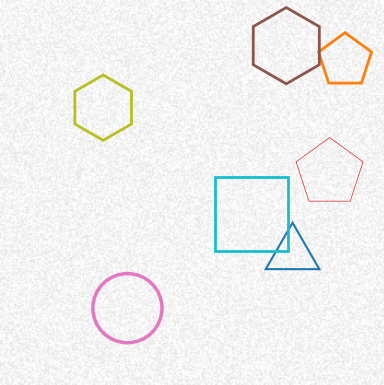[{"shape": "triangle", "thickness": 1.5, "radius": 0.4, "center": [0.76, 0.341]}, {"shape": "pentagon", "thickness": 2, "radius": 0.36, "center": [0.896, 0.843]}, {"shape": "pentagon", "thickness": 0.5, "radius": 0.46, "center": [0.856, 0.551]}, {"shape": "hexagon", "thickness": 2, "radius": 0.5, "center": [0.744, 0.881]}, {"shape": "circle", "thickness": 2.5, "radius": 0.45, "center": [0.331, 0.2]}, {"shape": "hexagon", "thickness": 2, "radius": 0.42, "center": [0.268, 0.72]}, {"shape": "square", "thickness": 2, "radius": 0.48, "center": [0.653, 0.444]}]